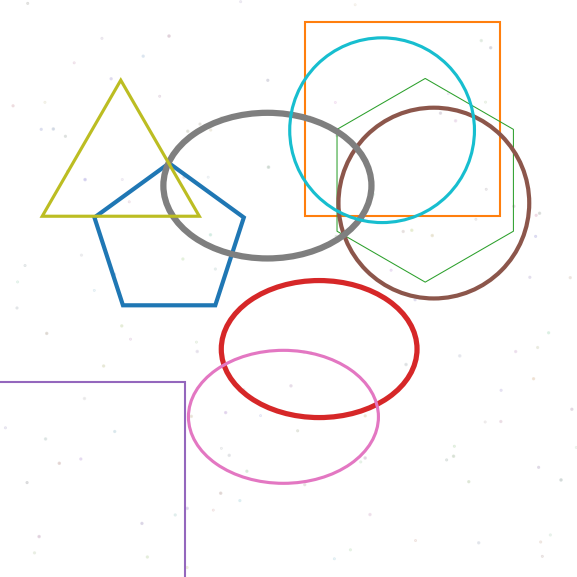[{"shape": "pentagon", "thickness": 2, "radius": 0.68, "center": [0.293, 0.581]}, {"shape": "square", "thickness": 1, "radius": 0.84, "center": [0.697, 0.793]}, {"shape": "hexagon", "thickness": 0.5, "radius": 0.88, "center": [0.736, 0.687]}, {"shape": "oval", "thickness": 2.5, "radius": 0.85, "center": [0.553, 0.395]}, {"shape": "square", "thickness": 1, "radius": 0.89, "center": [0.141, 0.159]}, {"shape": "circle", "thickness": 2, "radius": 0.83, "center": [0.751, 0.647]}, {"shape": "oval", "thickness": 1.5, "radius": 0.82, "center": [0.491, 0.277]}, {"shape": "oval", "thickness": 3, "radius": 0.9, "center": [0.463, 0.678]}, {"shape": "triangle", "thickness": 1.5, "radius": 0.79, "center": [0.209, 0.703]}, {"shape": "circle", "thickness": 1.5, "radius": 0.8, "center": [0.662, 0.774]}]